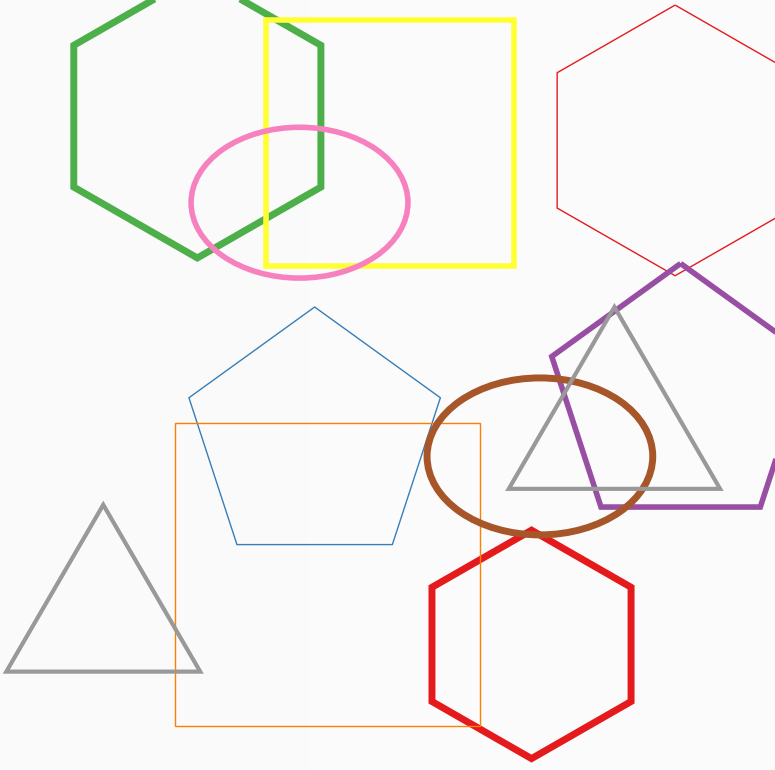[{"shape": "hexagon", "thickness": 0.5, "radius": 0.88, "center": [0.871, 0.818]}, {"shape": "hexagon", "thickness": 2.5, "radius": 0.74, "center": [0.686, 0.163]}, {"shape": "pentagon", "thickness": 0.5, "radius": 0.85, "center": [0.406, 0.431]}, {"shape": "hexagon", "thickness": 2.5, "radius": 0.92, "center": [0.255, 0.849]}, {"shape": "pentagon", "thickness": 2, "radius": 0.87, "center": [0.878, 0.483]}, {"shape": "square", "thickness": 0.5, "radius": 0.98, "center": [0.422, 0.254]}, {"shape": "square", "thickness": 2, "radius": 0.8, "center": [0.503, 0.814]}, {"shape": "oval", "thickness": 2.5, "radius": 0.73, "center": [0.697, 0.407]}, {"shape": "oval", "thickness": 2, "radius": 0.7, "center": [0.386, 0.737]}, {"shape": "triangle", "thickness": 1.5, "radius": 0.72, "center": [0.133, 0.2]}, {"shape": "triangle", "thickness": 1.5, "radius": 0.79, "center": [0.793, 0.444]}]